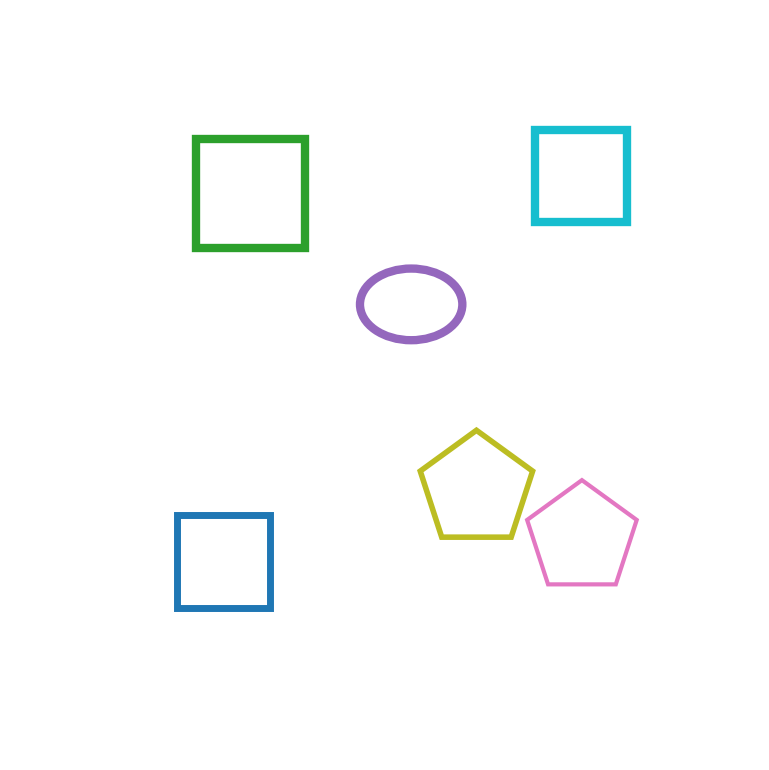[{"shape": "square", "thickness": 2.5, "radius": 0.3, "center": [0.29, 0.271]}, {"shape": "square", "thickness": 3, "radius": 0.35, "center": [0.325, 0.749]}, {"shape": "oval", "thickness": 3, "radius": 0.33, "center": [0.534, 0.605]}, {"shape": "pentagon", "thickness": 1.5, "radius": 0.37, "center": [0.756, 0.302]}, {"shape": "pentagon", "thickness": 2, "radius": 0.38, "center": [0.619, 0.364]}, {"shape": "square", "thickness": 3, "radius": 0.3, "center": [0.755, 0.772]}]